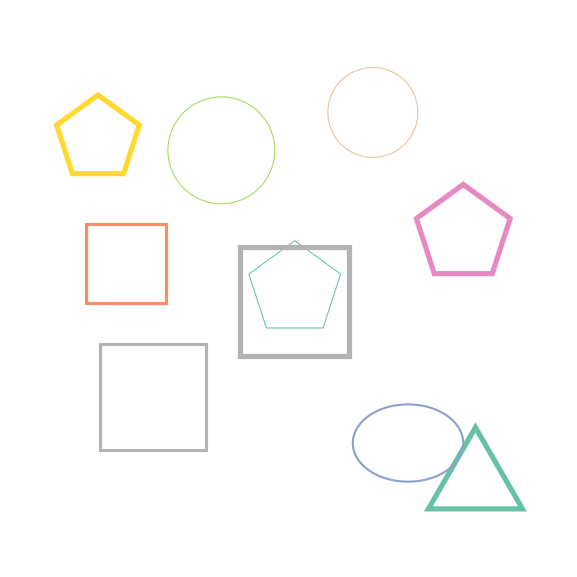[{"shape": "pentagon", "thickness": 0.5, "radius": 0.42, "center": [0.51, 0.499]}, {"shape": "triangle", "thickness": 2.5, "radius": 0.47, "center": [0.823, 0.165]}, {"shape": "square", "thickness": 1.5, "radius": 0.34, "center": [0.218, 0.542]}, {"shape": "oval", "thickness": 1, "radius": 0.48, "center": [0.707, 0.232]}, {"shape": "pentagon", "thickness": 2.5, "radius": 0.43, "center": [0.802, 0.594]}, {"shape": "circle", "thickness": 0.5, "radius": 0.46, "center": [0.383, 0.739]}, {"shape": "pentagon", "thickness": 2.5, "radius": 0.38, "center": [0.17, 0.759]}, {"shape": "circle", "thickness": 0.5, "radius": 0.39, "center": [0.646, 0.804]}, {"shape": "square", "thickness": 2.5, "radius": 0.47, "center": [0.51, 0.478]}, {"shape": "square", "thickness": 1.5, "radius": 0.46, "center": [0.265, 0.312]}]